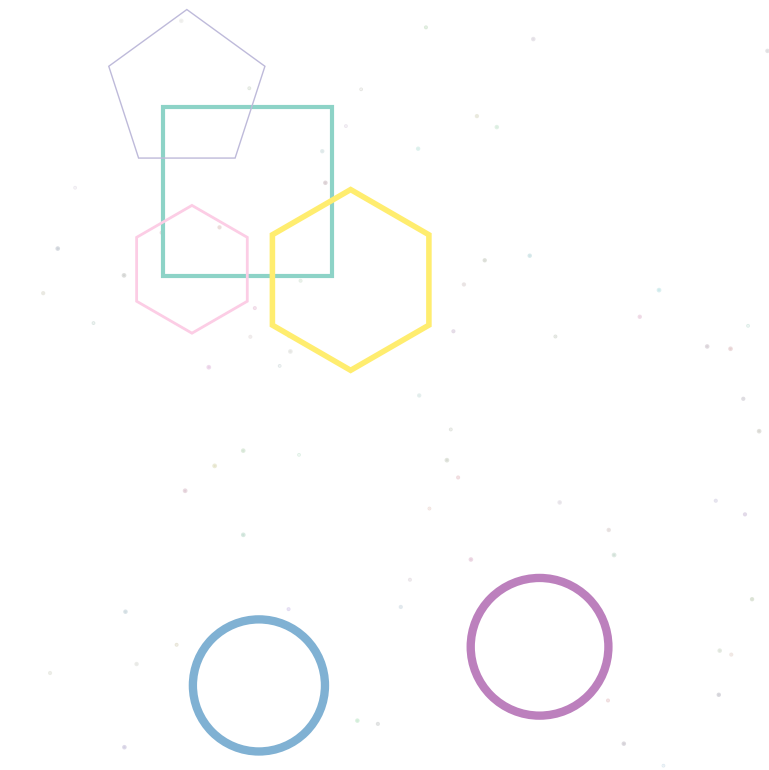[{"shape": "square", "thickness": 1.5, "radius": 0.55, "center": [0.321, 0.752]}, {"shape": "pentagon", "thickness": 0.5, "radius": 0.53, "center": [0.243, 0.881]}, {"shape": "circle", "thickness": 3, "radius": 0.43, "center": [0.336, 0.11]}, {"shape": "hexagon", "thickness": 1, "radius": 0.41, "center": [0.249, 0.65]}, {"shape": "circle", "thickness": 3, "radius": 0.45, "center": [0.701, 0.16]}, {"shape": "hexagon", "thickness": 2, "radius": 0.59, "center": [0.455, 0.636]}]